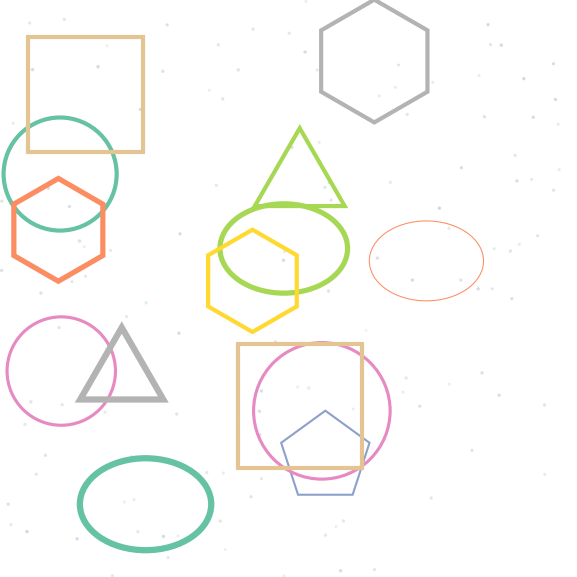[{"shape": "circle", "thickness": 2, "radius": 0.49, "center": [0.104, 0.698]}, {"shape": "oval", "thickness": 3, "radius": 0.57, "center": [0.252, 0.126]}, {"shape": "oval", "thickness": 0.5, "radius": 0.49, "center": [0.738, 0.547]}, {"shape": "hexagon", "thickness": 2.5, "radius": 0.44, "center": [0.101, 0.601]}, {"shape": "pentagon", "thickness": 1, "radius": 0.4, "center": [0.563, 0.208]}, {"shape": "circle", "thickness": 1.5, "radius": 0.47, "center": [0.106, 0.357]}, {"shape": "circle", "thickness": 1.5, "radius": 0.59, "center": [0.557, 0.288]}, {"shape": "triangle", "thickness": 2, "radius": 0.45, "center": [0.519, 0.687]}, {"shape": "oval", "thickness": 2.5, "radius": 0.55, "center": [0.491, 0.569]}, {"shape": "hexagon", "thickness": 2, "radius": 0.44, "center": [0.437, 0.513]}, {"shape": "square", "thickness": 2, "radius": 0.54, "center": [0.52, 0.297]}, {"shape": "square", "thickness": 2, "radius": 0.5, "center": [0.148, 0.835]}, {"shape": "hexagon", "thickness": 2, "radius": 0.53, "center": [0.648, 0.893]}, {"shape": "triangle", "thickness": 3, "radius": 0.42, "center": [0.211, 0.349]}]